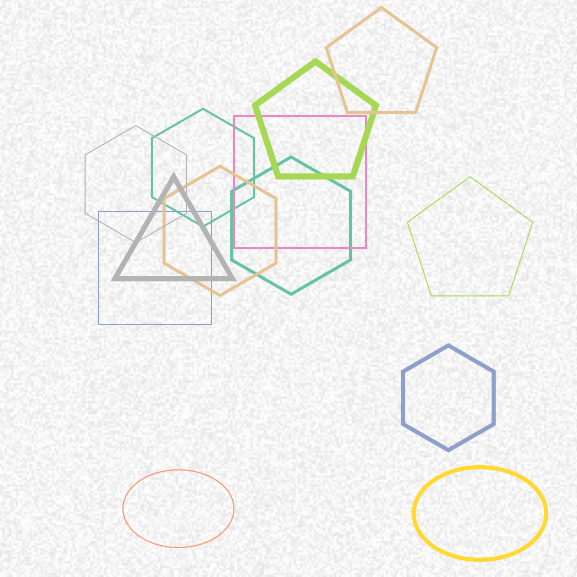[{"shape": "hexagon", "thickness": 1, "radius": 0.51, "center": [0.351, 0.709]}, {"shape": "hexagon", "thickness": 1.5, "radius": 0.59, "center": [0.504, 0.608]}, {"shape": "oval", "thickness": 0.5, "radius": 0.48, "center": [0.309, 0.118]}, {"shape": "square", "thickness": 0.5, "radius": 0.49, "center": [0.267, 0.535]}, {"shape": "hexagon", "thickness": 2, "radius": 0.45, "center": [0.776, 0.31]}, {"shape": "square", "thickness": 1, "radius": 0.57, "center": [0.52, 0.684]}, {"shape": "pentagon", "thickness": 0.5, "radius": 0.57, "center": [0.814, 0.579]}, {"shape": "pentagon", "thickness": 3, "radius": 0.55, "center": [0.546, 0.783]}, {"shape": "oval", "thickness": 2, "radius": 0.57, "center": [0.831, 0.11]}, {"shape": "hexagon", "thickness": 1.5, "radius": 0.56, "center": [0.381, 0.599]}, {"shape": "pentagon", "thickness": 1.5, "radius": 0.5, "center": [0.661, 0.886]}, {"shape": "hexagon", "thickness": 0.5, "radius": 0.51, "center": [0.235, 0.68]}, {"shape": "triangle", "thickness": 2.5, "radius": 0.59, "center": [0.301, 0.575]}]